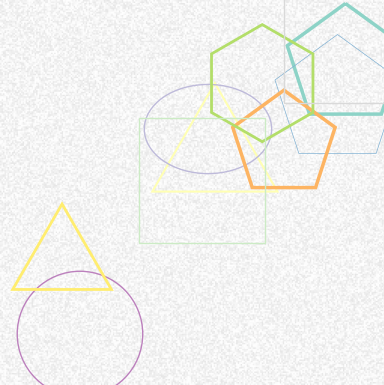[{"shape": "pentagon", "thickness": 2.5, "radius": 0.79, "center": [0.897, 0.832]}, {"shape": "triangle", "thickness": 1.5, "radius": 0.94, "center": [0.558, 0.596]}, {"shape": "oval", "thickness": 1, "radius": 0.83, "center": [0.54, 0.665]}, {"shape": "pentagon", "thickness": 0.5, "radius": 0.85, "center": [0.877, 0.74]}, {"shape": "pentagon", "thickness": 2.5, "radius": 0.7, "center": [0.737, 0.626]}, {"shape": "hexagon", "thickness": 2, "radius": 0.76, "center": [0.681, 0.784]}, {"shape": "square", "thickness": 1, "radius": 0.74, "center": [0.886, 0.879]}, {"shape": "circle", "thickness": 1, "radius": 0.81, "center": [0.208, 0.132]}, {"shape": "square", "thickness": 1, "radius": 0.82, "center": [0.525, 0.531]}, {"shape": "triangle", "thickness": 2, "radius": 0.74, "center": [0.161, 0.322]}]